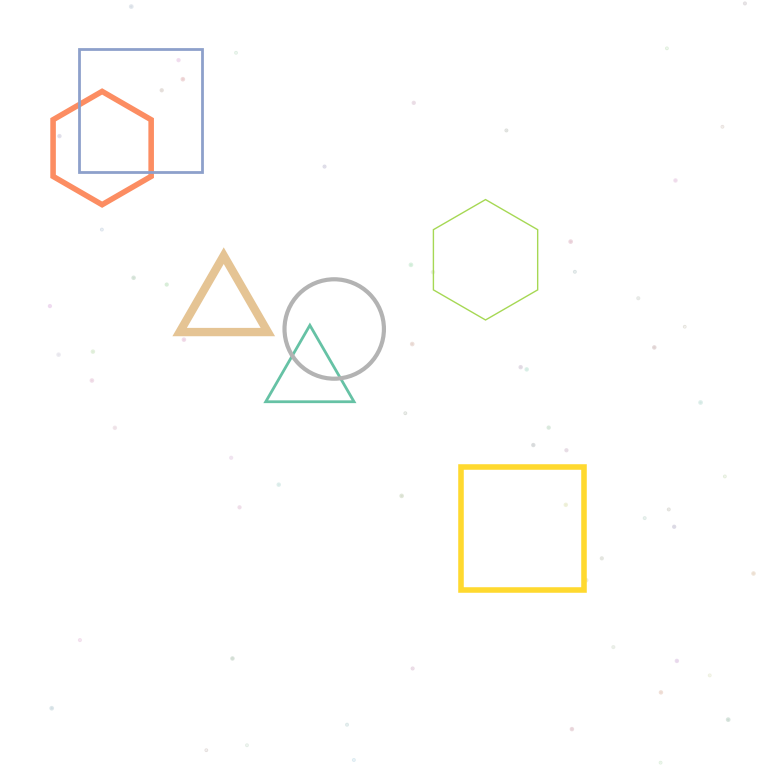[{"shape": "triangle", "thickness": 1, "radius": 0.33, "center": [0.402, 0.511]}, {"shape": "hexagon", "thickness": 2, "radius": 0.37, "center": [0.133, 0.808]}, {"shape": "square", "thickness": 1, "radius": 0.4, "center": [0.183, 0.856]}, {"shape": "hexagon", "thickness": 0.5, "radius": 0.39, "center": [0.631, 0.663]}, {"shape": "square", "thickness": 2, "radius": 0.4, "center": [0.678, 0.314]}, {"shape": "triangle", "thickness": 3, "radius": 0.33, "center": [0.291, 0.602]}, {"shape": "circle", "thickness": 1.5, "radius": 0.32, "center": [0.434, 0.573]}]